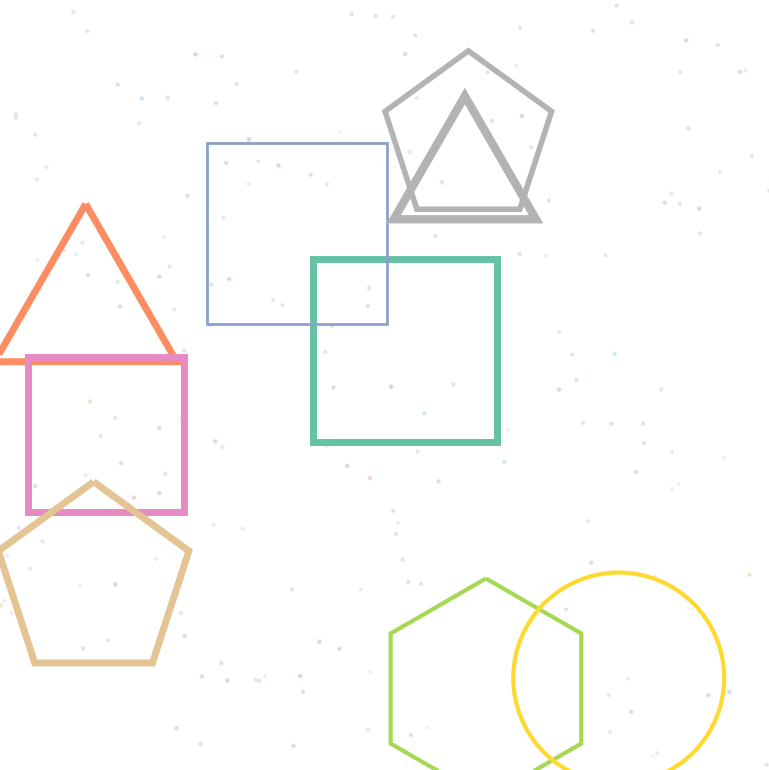[{"shape": "square", "thickness": 2.5, "radius": 0.6, "center": [0.526, 0.545]}, {"shape": "triangle", "thickness": 2.5, "radius": 0.68, "center": [0.111, 0.599]}, {"shape": "square", "thickness": 1, "radius": 0.59, "center": [0.386, 0.697]}, {"shape": "square", "thickness": 2.5, "radius": 0.51, "center": [0.137, 0.436]}, {"shape": "hexagon", "thickness": 1.5, "radius": 0.71, "center": [0.631, 0.106]}, {"shape": "circle", "thickness": 1.5, "radius": 0.68, "center": [0.804, 0.12]}, {"shape": "pentagon", "thickness": 2.5, "radius": 0.65, "center": [0.122, 0.244]}, {"shape": "pentagon", "thickness": 2, "radius": 0.57, "center": [0.608, 0.82]}, {"shape": "triangle", "thickness": 3, "radius": 0.53, "center": [0.604, 0.769]}]